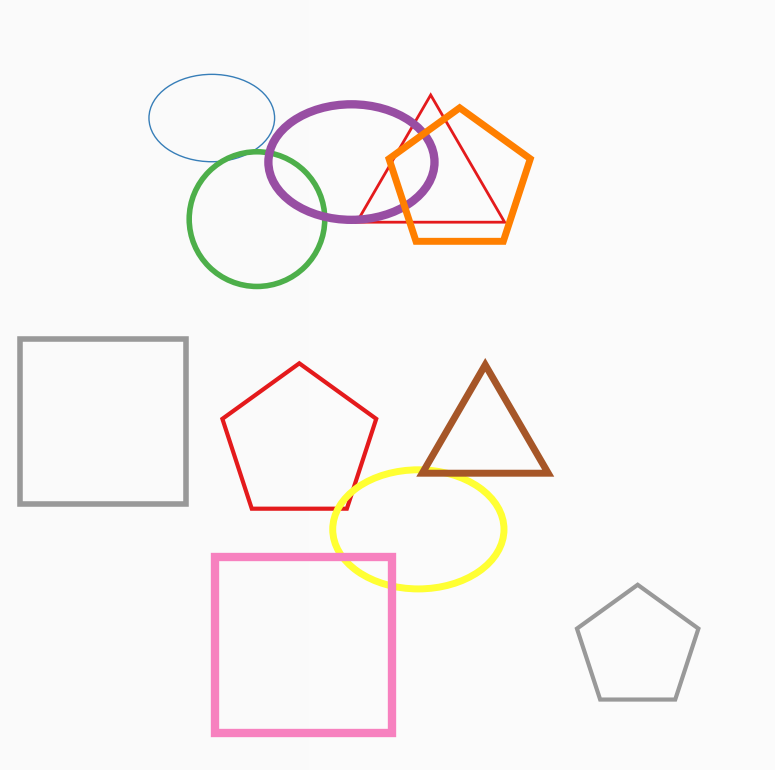[{"shape": "pentagon", "thickness": 1.5, "radius": 0.52, "center": [0.386, 0.424]}, {"shape": "triangle", "thickness": 1, "radius": 0.55, "center": [0.556, 0.767]}, {"shape": "oval", "thickness": 0.5, "radius": 0.41, "center": [0.273, 0.847]}, {"shape": "circle", "thickness": 2, "radius": 0.44, "center": [0.332, 0.715]}, {"shape": "oval", "thickness": 3, "radius": 0.54, "center": [0.453, 0.79]}, {"shape": "pentagon", "thickness": 2.5, "radius": 0.48, "center": [0.593, 0.764]}, {"shape": "oval", "thickness": 2.5, "radius": 0.55, "center": [0.54, 0.313]}, {"shape": "triangle", "thickness": 2.5, "radius": 0.47, "center": [0.626, 0.432]}, {"shape": "square", "thickness": 3, "radius": 0.57, "center": [0.391, 0.163]}, {"shape": "square", "thickness": 2, "radius": 0.54, "center": [0.133, 0.452]}, {"shape": "pentagon", "thickness": 1.5, "radius": 0.41, "center": [0.823, 0.158]}]